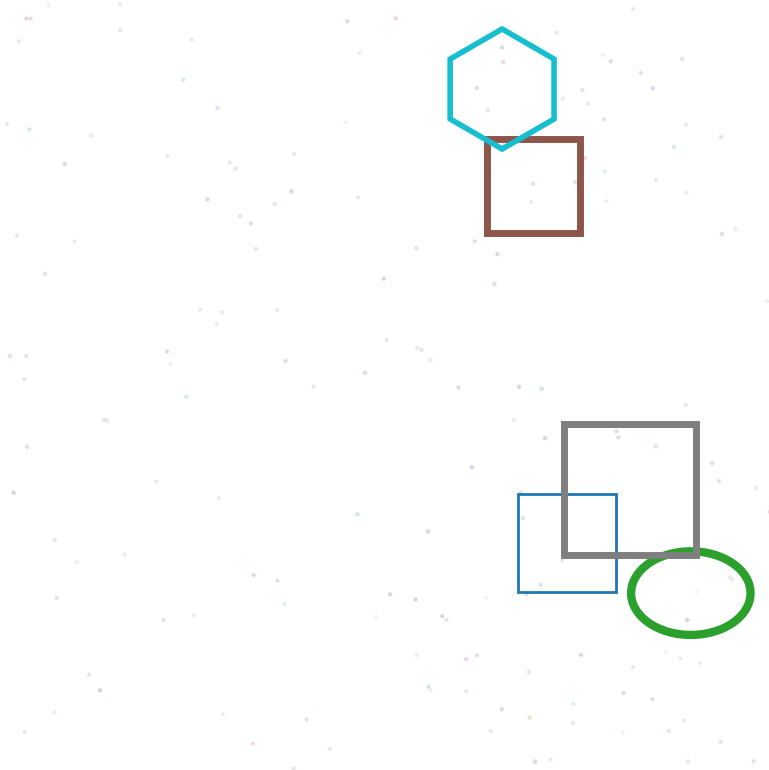[{"shape": "square", "thickness": 1, "radius": 0.32, "center": [0.736, 0.295]}, {"shape": "oval", "thickness": 3, "radius": 0.39, "center": [0.897, 0.23]}, {"shape": "square", "thickness": 2.5, "radius": 0.3, "center": [0.693, 0.759]}, {"shape": "square", "thickness": 2.5, "radius": 0.43, "center": [0.819, 0.364]}, {"shape": "hexagon", "thickness": 2, "radius": 0.39, "center": [0.652, 0.884]}]